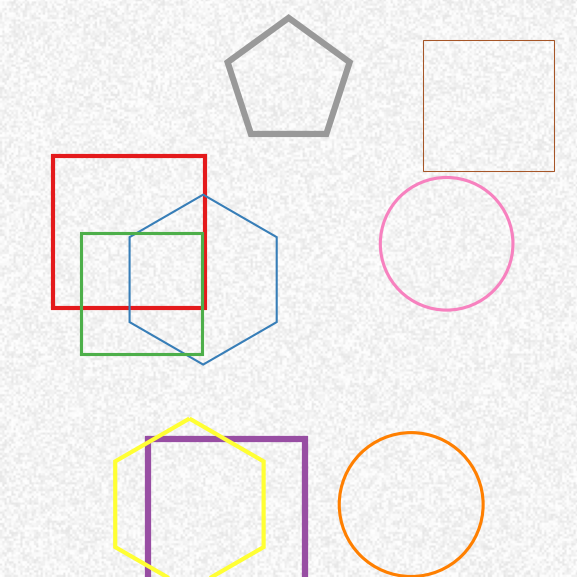[{"shape": "square", "thickness": 2, "radius": 0.66, "center": [0.224, 0.597]}, {"shape": "hexagon", "thickness": 1, "radius": 0.74, "center": [0.352, 0.515]}, {"shape": "square", "thickness": 1.5, "radius": 0.52, "center": [0.245, 0.491]}, {"shape": "square", "thickness": 3, "radius": 0.68, "center": [0.392, 0.104]}, {"shape": "circle", "thickness": 1.5, "radius": 0.62, "center": [0.712, 0.125]}, {"shape": "hexagon", "thickness": 2, "radius": 0.74, "center": [0.328, 0.126]}, {"shape": "square", "thickness": 0.5, "radius": 0.57, "center": [0.846, 0.816]}, {"shape": "circle", "thickness": 1.5, "radius": 0.57, "center": [0.773, 0.577]}, {"shape": "pentagon", "thickness": 3, "radius": 0.56, "center": [0.5, 0.857]}]